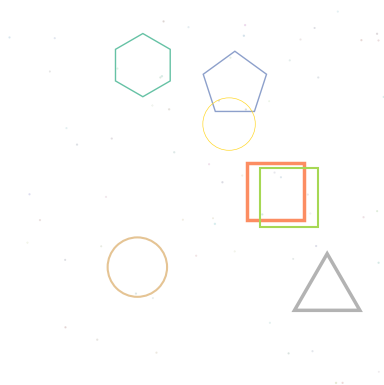[{"shape": "hexagon", "thickness": 1, "radius": 0.41, "center": [0.371, 0.831]}, {"shape": "square", "thickness": 2.5, "radius": 0.37, "center": [0.715, 0.503]}, {"shape": "pentagon", "thickness": 1, "radius": 0.43, "center": [0.61, 0.78]}, {"shape": "square", "thickness": 1.5, "radius": 0.38, "center": [0.751, 0.486]}, {"shape": "circle", "thickness": 0.5, "radius": 0.34, "center": [0.595, 0.678]}, {"shape": "circle", "thickness": 1.5, "radius": 0.39, "center": [0.357, 0.306]}, {"shape": "triangle", "thickness": 2.5, "radius": 0.49, "center": [0.85, 0.243]}]